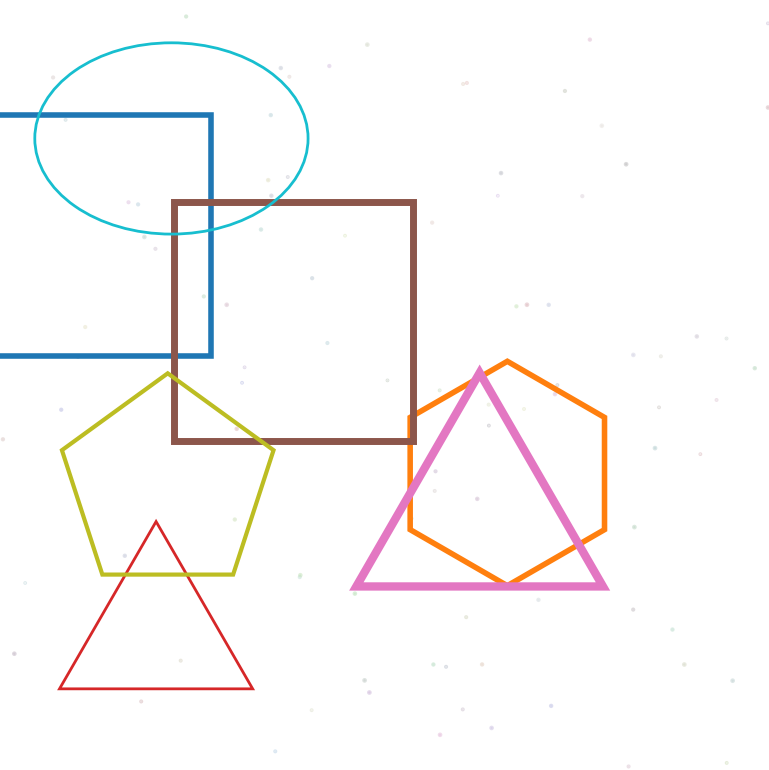[{"shape": "square", "thickness": 2, "radius": 0.78, "center": [0.118, 0.694]}, {"shape": "hexagon", "thickness": 2, "radius": 0.73, "center": [0.659, 0.385]}, {"shape": "triangle", "thickness": 1, "radius": 0.72, "center": [0.203, 0.178]}, {"shape": "square", "thickness": 2.5, "radius": 0.78, "center": [0.381, 0.582]}, {"shape": "triangle", "thickness": 3, "radius": 0.92, "center": [0.623, 0.331]}, {"shape": "pentagon", "thickness": 1.5, "radius": 0.72, "center": [0.218, 0.371]}, {"shape": "oval", "thickness": 1, "radius": 0.89, "center": [0.223, 0.82]}]